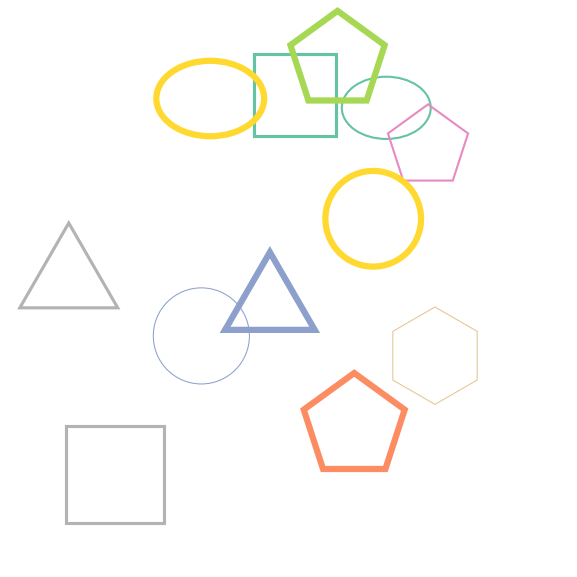[{"shape": "square", "thickness": 1.5, "radius": 0.35, "center": [0.511, 0.835]}, {"shape": "oval", "thickness": 1, "radius": 0.38, "center": [0.669, 0.812]}, {"shape": "pentagon", "thickness": 3, "radius": 0.46, "center": [0.613, 0.261]}, {"shape": "circle", "thickness": 0.5, "radius": 0.42, "center": [0.349, 0.417]}, {"shape": "triangle", "thickness": 3, "radius": 0.45, "center": [0.467, 0.473]}, {"shape": "pentagon", "thickness": 1, "radius": 0.36, "center": [0.741, 0.745]}, {"shape": "pentagon", "thickness": 3, "radius": 0.43, "center": [0.584, 0.894]}, {"shape": "circle", "thickness": 3, "radius": 0.41, "center": [0.646, 0.62]}, {"shape": "oval", "thickness": 3, "radius": 0.47, "center": [0.364, 0.829]}, {"shape": "hexagon", "thickness": 0.5, "radius": 0.42, "center": [0.753, 0.383]}, {"shape": "square", "thickness": 1.5, "radius": 0.42, "center": [0.199, 0.177]}, {"shape": "triangle", "thickness": 1.5, "radius": 0.49, "center": [0.119, 0.515]}]